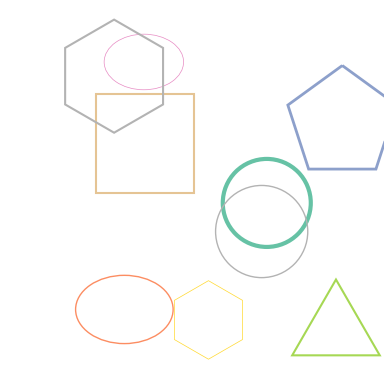[{"shape": "circle", "thickness": 3, "radius": 0.57, "center": [0.693, 0.473]}, {"shape": "oval", "thickness": 1, "radius": 0.63, "center": [0.323, 0.196]}, {"shape": "pentagon", "thickness": 2, "radius": 0.74, "center": [0.889, 0.681]}, {"shape": "oval", "thickness": 0.5, "radius": 0.52, "center": [0.374, 0.839]}, {"shape": "triangle", "thickness": 1.5, "radius": 0.66, "center": [0.873, 0.143]}, {"shape": "hexagon", "thickness": 0.5, "radius": 0.51, "center": [0.541, 0.169]}, {"shape": "square", "thickness": 1.5, "radius": 0.64, "center": [0.377, 0.627]}, {"shape": "circle", "thickness": 1, "radius": 0.6, "center": [0.68, 0.399]}, {"shape": "hexagon", "thickness": 1.5, "radius": 0.73, "center": [0.296, 0.802]}]